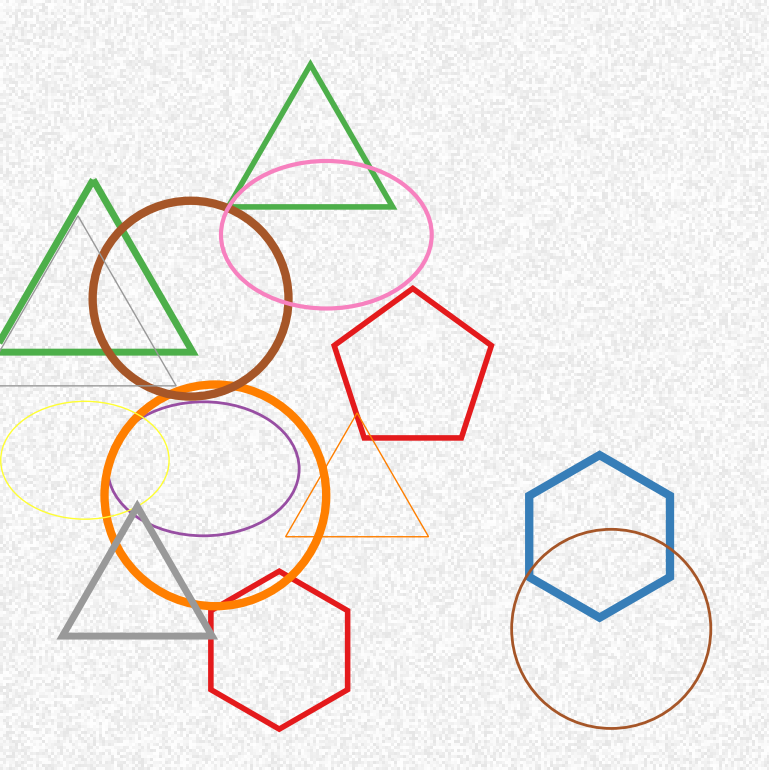[{"shape": "hexagon", "thickness": 2, "radius": 0.51, "center": [0.363, 0.156]}, {"shape": "pentagon", "thickness": 2, "radius": 0.54, "center": [0.536, 0.518]}, {"shape": "hexagon", "thickness": 3, "radius": 0.53, "center": [0.779, 0.303]}, {"shape": "triangle", "thickness": 2, "radius": 0.62, "center": [0.403, 0.793]}, {"shape": "triangle", "thickness": 2.5, "radius": 0.75, "center": [0.121, 0.617]}, {"shape": "oval", "thickness": 1, "radius": 0.62, "center": [0.264, 0.391]}, {"shape": "triangle", "thickness": 0.5, "radius": 0.54, "center": [0.464, 0.357]}, {"shape": "circle", "thickness": 3, "radius": 0.72, "center": [0.28, 0.357]}, {"shape": "oval", "thickness": 0.5, "radius": 0.55, "center": [0.11, 0.402]}, {"shape": "circle", "thickness": 1, "radius": 0.65, "center": [0.794, 0.183]}, {"shape": "circle", "thickness": 3, "radius": 0.64, "center": [0.248, 0.612]}, {"shape": "oval", "thickness": 1.5, "radius": 0.68, "center": [0.424, 0.695]}, {"shape": "triangle", "thickness": 2.5, "radius": 0.56, "center": [0.178, 0.23]}, {"shape": "triangle", "thickness": 0.5, "radius": 0.74, "center": [0.101, 0.573]}]